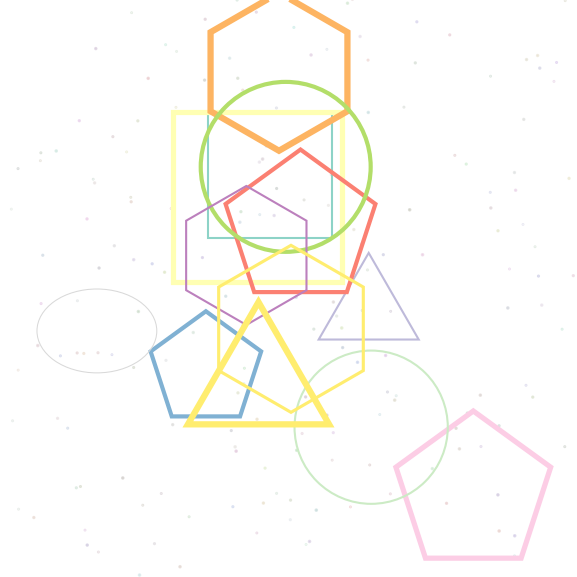[{"shape": "square", "thickness": 1, "radius": 0.54, "center": [0.468, 0.695]}, {"shape": "square", "thickness": 2.5, "radius": 0.73, "center": [0.446, 0.658]}, {"shape": "triangle", "thickness": 1, "radius": 0.5, "center": [0.638, 0.461]}, {"shape": "pentagon", "thickness": 2, "radius": 0.68, "center": [0.52, 0.604]}, {"shape": "pentagon", "thickness": 2, "radius": 0.5, "center": [0.357, 0.36]}, {"shape": "hexagon", "thickness": 3, "radius": 0.68, "center": [0.483, 0.875]}, {"shape": "circle", "thickness": 2, "radius": 0.74, "center": [0.495, 0.71]}, {"shape": "pentagon", "thickness": 2.5, "radius": 0.7, "center": [0.82, 0.147]}, {"shape": "oval", "thickness": 0.5, "radius": 0.52, "center": [0.168, 0.426]}, {"shape": "hexagon", "thickness": 1, "radius": 0.6, "center": [0.427, 0.557]}, {"shape": "circle", "thickness": 1, "radius": 0.66, "center": [0.643, 0.259]}, {"shape": "hexagon", "thickness": 1.5, "radius": 0.72, "center": [0.504, 0.43]}, {"shape": "triangle", "thickness": 3, "radius": 0.71, "center": [0.448, 0.335]}]